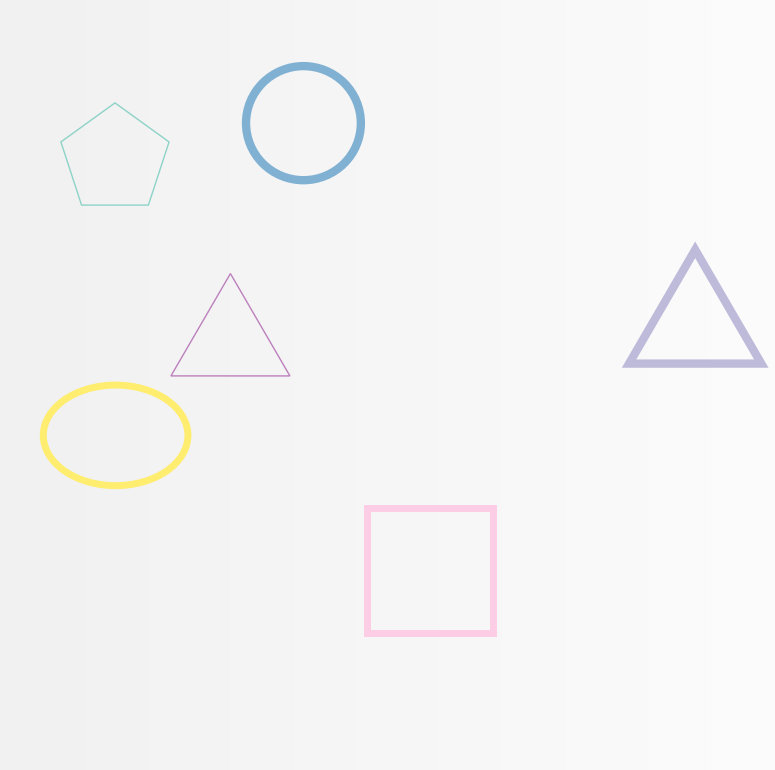[{"shape": "pentagon", "thickness": 0.5, "radius": 0.37, "center": [0.148, 0.793]}, {"shape": "triangle", "thickness": 3, "radius": 0.49, "center": [0.897, 0.577]}, {"shape": "circle", "thickness": 3, "radius": 0.37, "center": [0.392, 0.84]}, {"shape": "square", "thickness": 2.5, "radius": 0.41, "center": [0.555, 0.259]}, {"shape": "triangle", "thickness": 0.5, "radius": 0.44, "center": [0.297, 0.556]}, {"shape": "oval", "thickness": 2.5, "radius": 0.47, "center": [0.149, 0.435]}]